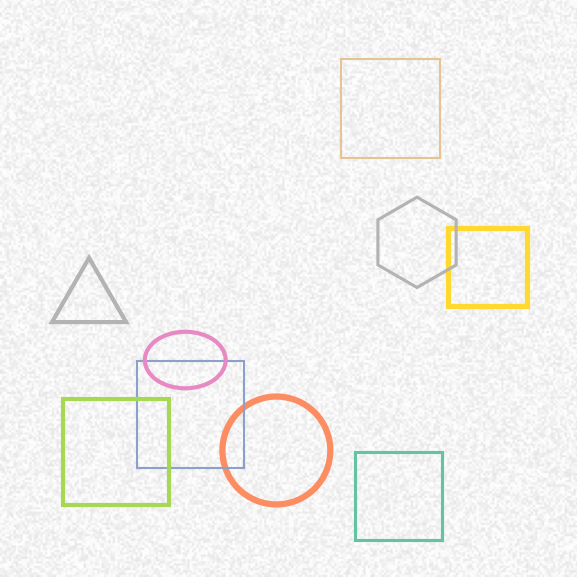[{"shape": "square", "thickness": 1.5, "radius": 0.38, "center": [0.69, 0.14]}, {"shape": "circle", "thickness": 3, "radius": 0.47, "center": [0.479, 0.219]}, {"shape": "square", "thickness": 1, "radius": 0.46, "center": [0.329, 0.282]}, {"shape": "oval", "thickness": 2, "radius": 0.35, "center": [0.321, 0.376]}, {"shape": "square", "thickness": 2, "radius": 0.46, "center": [0.2, 0.217]}, {"shape": "square", "thickness": 2.5, "radius": 0.34, "center": [0.844, 0.537]}, {"shape": "square", "thickness": 1, "radius": 0.43, "center": [0.677, 0.811]}, {"shape": "hexagon", "thickness": 1.5, "radius": 0.39, "center": [0.722, 0.579]}, {"shape": "triangle", "thickness": 2, "radius": 0.37, "center": [0.154, 0.478]}]